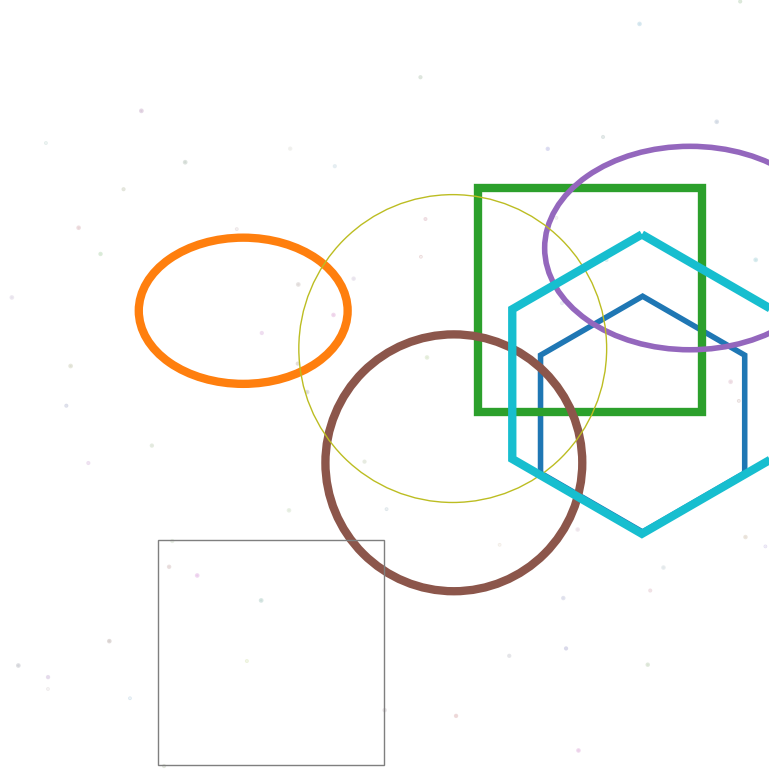[{"shape": "hexagon", "thickness": 2, "radius": 0.77, "center": [0.835, 0.462]}, {"shape": "oval", "thickness": 3, "radius": 0.68, "center": [0.316, 0.596]}, {"shape": "square", "thickness": 3, "radius": 0.73, "center": [0.766, 0.611]}, {"shape": "oval", "thickness": 2, "radius": 0.94, "center": [0.896, 0.678]}, {"shape": "circle", "thickness": 3, "radius": 0.83, "center": [0.589, 0.399]}, {"shape": "square", "thickness": 0.5, "radius": 0.73, "center": [0.352, 0.152]}, {"shape": "circle", "thickness": 0.5, "radius": 1.0, "center": [0.588, 0.547]}, {"shape": "hexagon", "thickness": 3, "radius": 0.97, "center": [0.834, 0.501]}]